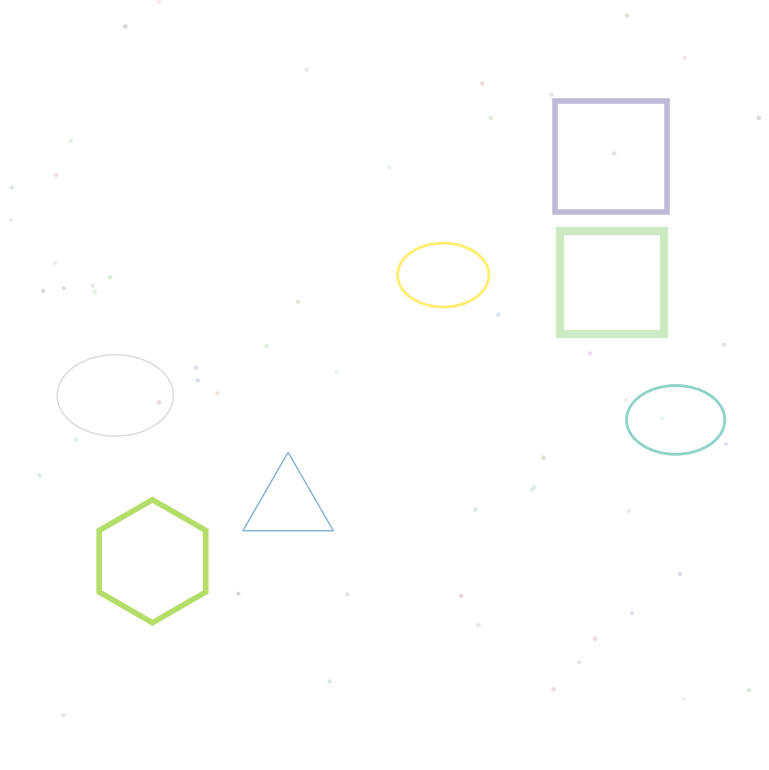[{"shape": "oval", "thickness": 1, "radius": 0.32, "center": [0.878, 0.455]}, {"shape": "square", "thickness": 2, "radius": 0.36, "center": [0.793, 0.797]}, {"shape": "triangle", "thickness": 0.5, "radius": 0.34, "center": [0.374, 0.345]}, {"shape": "hexagon", "thickness": 2, "radius": 0.4, "center": [0.198, 0.271]}, {"shape": "oval", "thickness": 0.5, "radius": 0.38, "center": [0.15, 0.486]}, {"shape": "square", "thickness": 3, "radius": 0.33, "center": [0.795, 0.634]}, {"shape": "oval", "thickness": 1, "radius": 0.3, "center": [0.576, 0.643]}]